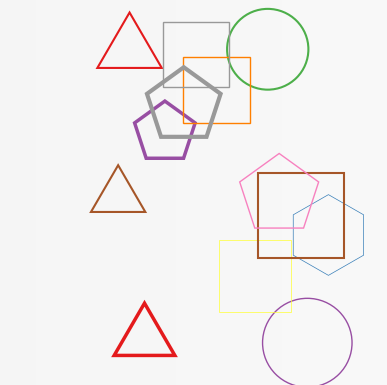[{"shape": "triangle", "thickness": 1.5, "radius": 0.48, "center": [0.334, 0.872]}, {"shape": "triangle", "thickness": 2.5, "radius": 0.45, "center": [0.373, 0.122]}, {"shape": "hexagon", "thickness": 0.5, "radius": 0.52, "center": [0.848, 0.39]}, {"shape": "circle", "thickness": 1.5, "radius": 0.52, "center": [0.691, 0.872]}, {"shape": "pentagon", "thickness": 2.5, "radius": 0.41, "center": [0.425, 0.655]}, {"shape": "circle", "thickness": 1, "radius": 0.58, "center": [0.793, 0.11]}, {"shape": "square", "thickness": 1, "radius": 0.43, "center": [0.559, 0.765]}, {"shape": "square", "thickness": 0.5, "radius": 0.47, "center": [0.658, 0.283]}, {"shape": "triangle", "thickness": 1.5, "radius": 0.4, "center": [0.305, 0.49]}, {"shape": "square", "thickness": 1.5, "radius": 0.55, "center": [0.776, 0.441]}, {"shape": "pentagon", "thickness": 1, "radius": 0.54, "center": [0.72, 0.494]}, {"shape": "pentagon", "thickness": 3, "radius": 0.5, "center": [0.474, 0.725]}, {"shape": "square", "thickness": 1, "radius": 0.42, "center": [0.507, 0.858]}]